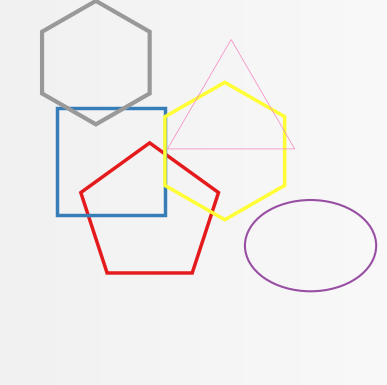[{"shape": "pentagon", "thickness": 2.5, "radius": 0.93, "center": [0.386, 0.442]}, {"shape": "square", "thickness": 2.5, "radius": 0.7, "center": [0.287, 0.581]}, {"shape": "oval", "thickness": 1.5, "radius": 0.85, "center": [0.801, 0.362]}, {"shape": "hexagon", "thickness": 2.5, "radius": 0.89, "center": [0.58, 0.608]}, {"shape": "triangle", "thickness": 0.5, "radius": 0.95, "center": [0.596, 0.708]}, {"shape": "hexagon", "thickness": 3, "radius": 0.8, "center": [0.247, 0.837]}]